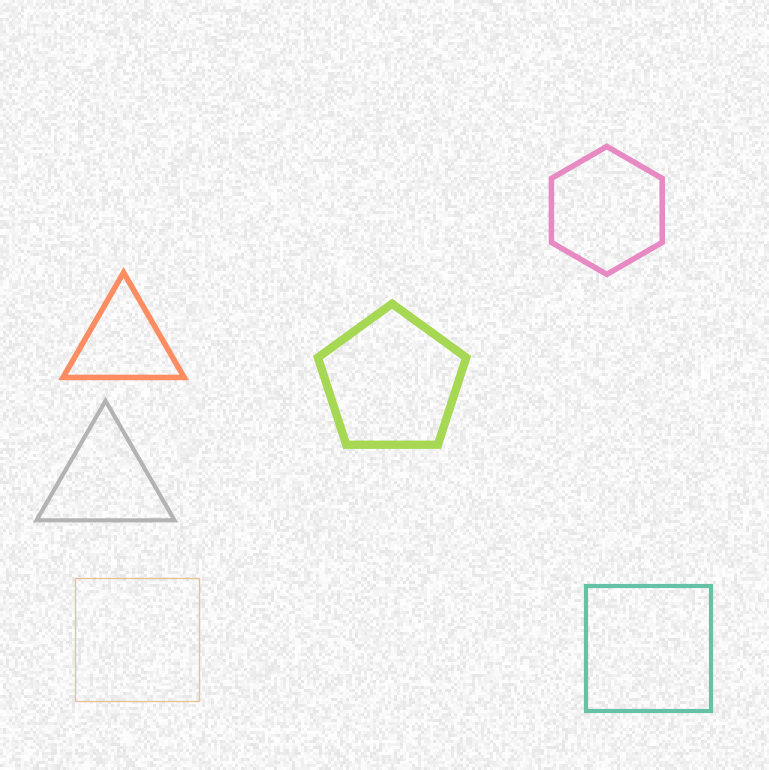[{"shape": "square", "thickness": 1.5, "radius": 0.41, "center": [0.842, 0.158]}, {"shape": "triangle", "thickness": 2, "radius": 0.45, "center": [0.161, 0.555]}, {"shape": "hexagon", "thickness": 2, "radius": 0.42, "center": [0.788, 0.727]}, {"shape": "pentagon", "thickness": 3, "radius": 0.51, "center": [0.509, 0.504]}, {"shape": "square", "thickness": 0.5, "radius": 0.4, "center": [0.178, 0.17]}, {"shape": "triangle", "thickness": 1.5, "radius": 0.52, "center": [0.137, 0.376]}]